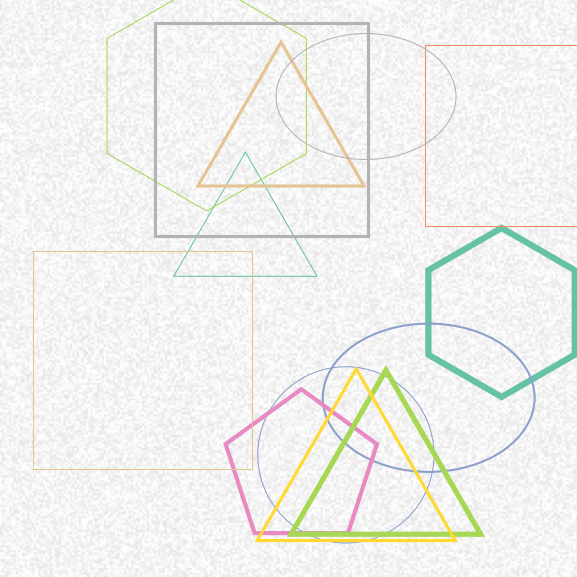[{"shape": "hexagon", "thickness": 3, "radius": 0.73, "center": [0.869, 0.458]}, {"shape": "triangle", "thickness": 0.5, "radius": 0.72, "center": [0.425, 0.592]}, {"shape": "square", "thickness": 0.5, "radius": 0.79, "center": [0.893, 0.764]}, {"shape": "oval", "thickness": 1, "radius": 0.92, "center": [0.742, 0.31]}, {"shape": "circle", "thickness": 0.5, "radius": 0.76, "center": [0.599, 0.211]}, {"shape": "pentagon", "thickness": 2, "radius": 0.69, "center": [0.522, 0.187]}, {"shape": "hexagon", "thickness": 0.5, "radius": 1.0, "center": [0.358, 0.833]}, {"shape": "triangle", "thickness": 2.5, "radius": 0.95, "center": [0.668, 0.169]}, {"shape": "triangle", "thickness": 1.5, "radius": 0.99, "center": [0.617, 0.162]}, {"shape": "square", "thickness": 0.5, "radius": 0.94, "center": [0.247, 0.376]}, {"shape": "triangle", "thickness": 1.5, "radius": 0.83, "center": [0.487, 0.76]}, {"shape": "oval", "thickness": 0.5, "radius": 0.78, "center": [0.634, 0.832]}, {"shape": "square", "thickness": 1.5, "radius": 0.92, "center": [0.452, 0.775]}]